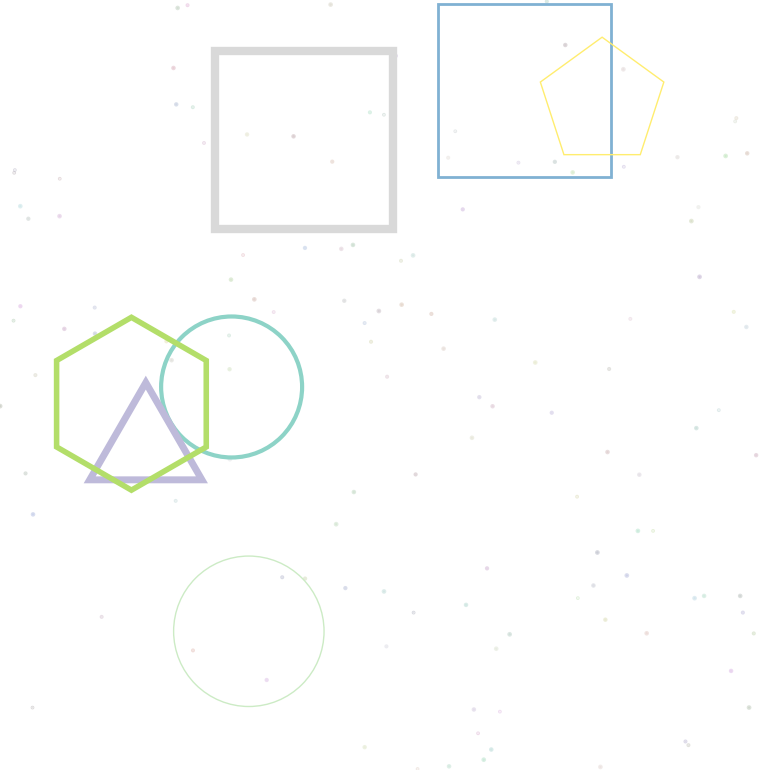[{"shape": "circle", "thickness": 1.5, "radius": 0.46, "center": [0.301, 0.497]}, {"shape": "triangle", "thickness": 2.5, "radius": 0.42, "center": [0.189, 0.419]}, {"shape": "square", "thickness": 1, "radius": 0.56, "center": [0.681, 0.882]}, {"shape": "hexagon", "thickness": 2, "radius": 0.56, "center": [0.171, 0.476]}, {"shape": "square", "thickness": 3, "radius": 0.58, "center": [0.395, 0.819]}, {"shape": "circle", "thickness": 0.5, "radius": 0.49, "center": [0.323, 0.18]}, {"shape": "pentagon", "thickness": 0.5, "radius": 0.42, "center": [0.782, 0.867]}]